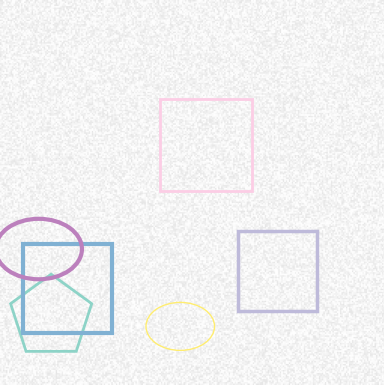[{"shape": "pentagon", "thickness": 2, "radius": 0.55, "center": [0.133, 0.177]}, {"shape": "square", "thickness": 2.5, "radius": 0.52, "center": [0.721, 0.296]}, {"shape": "square", "thickness": 3, "radius": 0.58, "center": [0.174, 0.251]}, {"shape": "square", "thickness": 2, "radius": 0.6, "center": [0.534, 0.623]}, {"shape": "oval", "thickness": 3, "radius": 0.56, "center": [0.101, 0.353]}, {"shape": "oval", "thickness": 1, "radius": 0.45, "center": [0.468, 0.152]}]